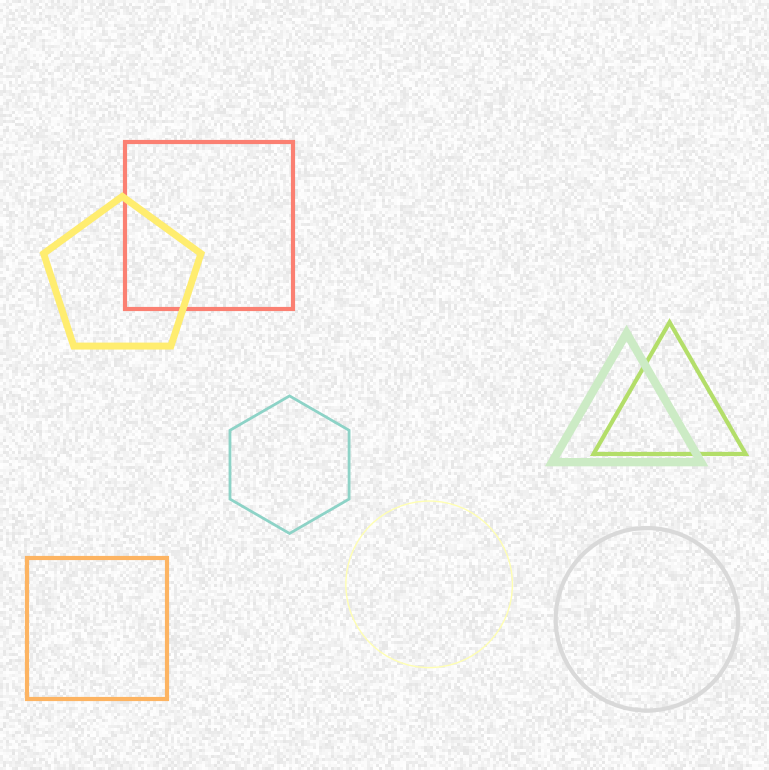[{"shape": "hexagon", "thickness": 1, "radius": 0.45, "center": [0.376, 0.397]}, {"shape": "circle", "thickness": 0.5, "radius": 0.54, "center": [0.557, 0.241]}, {"shape": "square", "thickness": 1.5, "radius": 0.54, "center": [0.272, 0.707]}, {"shape": "square", "thickness": 1.5, "radius": 0.46, "center": [0.126, 0.183]}, {"shape": "triangle", "thickness": 1.5, "radius": 0.57, "center": [0.87, 0.467]}, {"shape": "circle", "thickness": 1.5, "radius": 0.59, "center": [0.84, 0.196]}, {"shape": "triangle", "thickness": 3, "radius": 0.56, "center": [0.814, 0.456]}, {"shape": "pentagon", "thickness": 2.5, "radius": 0.54, "center": [0.159, 0.637]}]